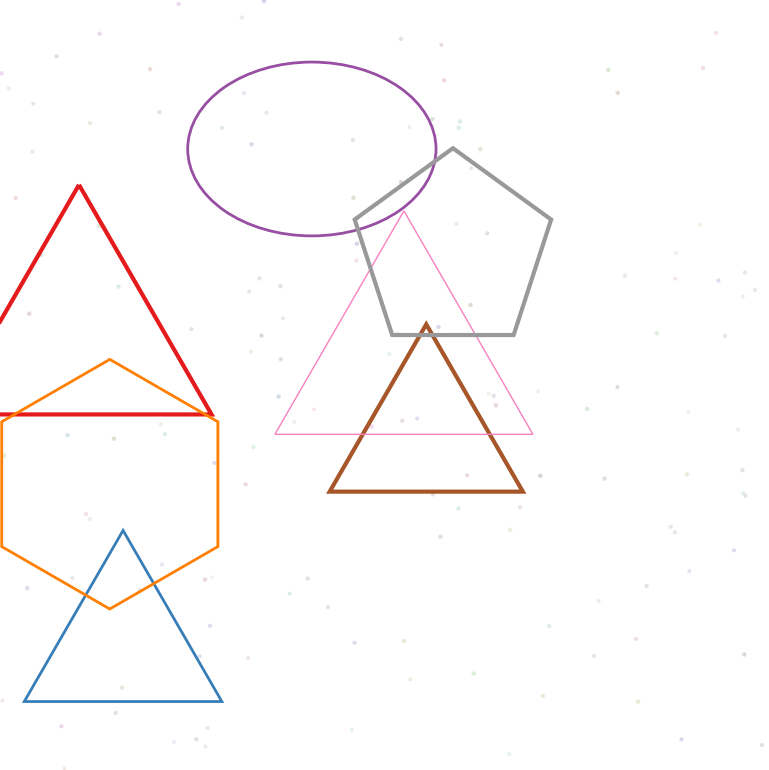[{"shape": "triangle", "thickness": 1.5, "radius": 0.99, "center": [0.103, 0.561]}, {"shape": "triangle", "thickness": 1, "radius": 0.74, "center": [0.16, 0.163]}, {"shape": "oval", "thickness": 1, "radius": 0.81, "center": [0.405, 0.807]}, {"shape": "hexagon", "thickness": 1, "radius": 0.81, "center": [0.143, 0.371]}, {"shape": "triangle", "thickness": 1.5, "radius": 0.72, "center": [0.554, 0.434]}, {"shape": "triangle", "thickness": 0.5, "radius": 0.97, "center": [0.525, 0.533]}, {"shape": "pentagon", "thickness": 1.5, "radius": 0.67, "center": [0.588, 0.673]}]